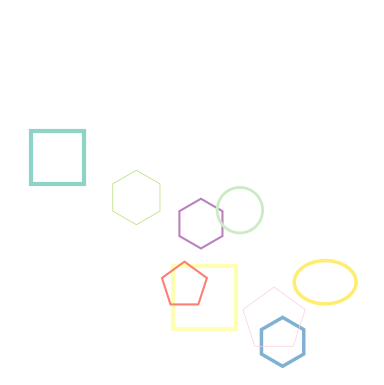[{"shape": "square", "thickness": 3, "radius": 0.35, "center": [0.15, 0.59]}, {"shape": "square", "thickness": 3, "radius": 0.41, "center": [0.531, 0.227]}, {"shape": "pentagon", "thickness": 1.5, "radius": 0.31, "center": [0.479, 0.259]}, {"shape": "hexagon", "thickness": 2.5, "radius": 0.32, "center": [0.734, 0.112]}, {"shape": "hexagon", "thickness": 0.5, "radius": 0.35, "center": [0.354, 0.487]}, {"shape": "pentagon", "thickness": 0.5, "radius": 0.43, "center": [0.712, 0.169]}, {"shape": "hexagon", "thickness": 1.5, "radius": 0.32, "center": [0.522, 0.419]}, {"shape": "circle", "thickness": 2, "radius": 0.3, "center": [0.623, 0.454]}, {"shape": "oval", "thickness": 2.5, "radius": 0.4, "center": [0.845, 0.267]}]